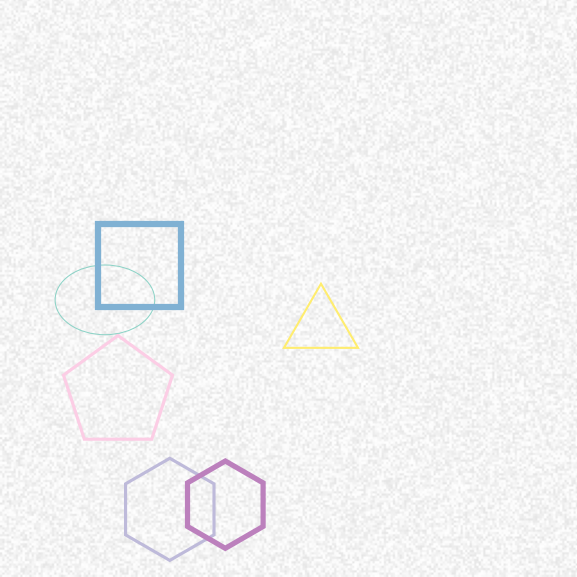[{"shape": "oval", "thickness": 0.5, "radius": 0.43, "center": [0.182, 0.48]}, {"shape": "hexagon", "thickness": 1.5, "radius": 0.44, "center": [0.294, 0.117]}, {"shape": "square", "thickness": 3, "radius": 0.36, "center": [0.242, 0.54]}, {"shape": "pentagon", "thickness": 1.5, "radius": 0.5, "center": [0.204, 0.319]}, {"shape": "hexagon", "thickness": 2.5, "radius": 0.38, "center": [0.39, 0.125]}, {"shape": "triangle", "thickness": 1, "radius": 0.37, "center": [0.556, 0.434]}]